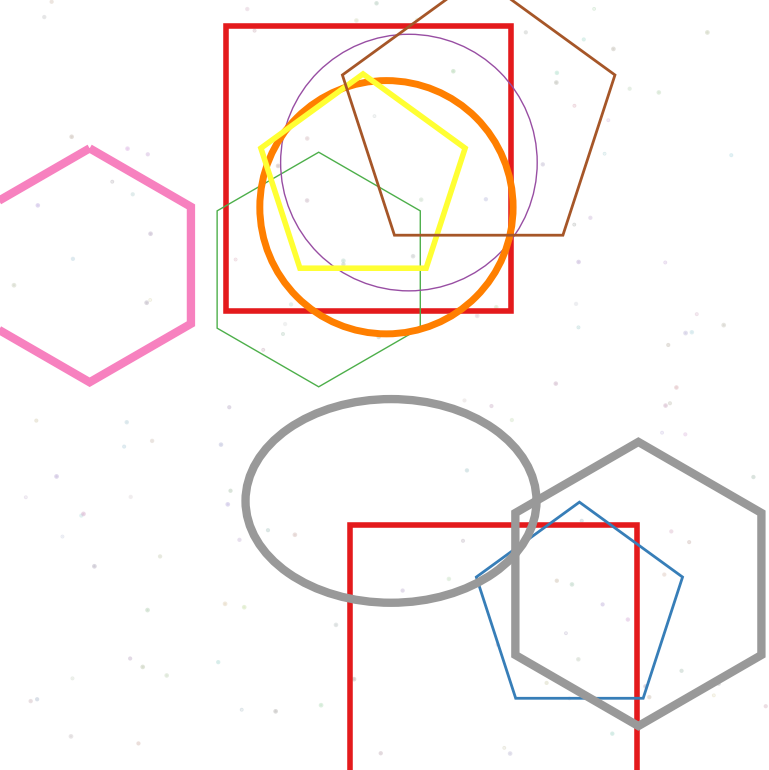[{"shape": "square", "thickness": 2, "radius": 0.93, "center": [0.641, 0.132]}, {"shape": "square", "thickness": 2, "radius": 0.92, "center": [0.479, 0.781]}, {"shape": "pentagon", "thickness": 1, "radius": 0.7, "center": [0.753, 0.207]}, {"shape": "hexagon", "thickness": 0.5, "radius": 0.76, "center": [0.414, 0.65]}, {"shape": "circle", "thickness": 0.5, "radius": 0.83, "center": [0.531, 0.789]}, {"shape": "circle", "thickness": 2.5, "radius": 0.82, "center": [0.502, 0.731]}, {"shape": "pentagon", "thickness": 2, "radius": 0.7, "center": [0.471, 0.764]}, {"shape": "pentagon", "thickness": 1, "radius": 0.93, "center": [0.622, 0.845]}, {"shape": "hexagon", "thickness": 3, "radius": 0.76, "center": [0.116, 0.655]}, {"shape": "oval", "thickness": 3, "radius": 0.94, "center": [0.508, 0.349]}, {"shape": "hexagon", "thickness": 3, "radius": 0.92, "center": [0.829, 0.242]}]